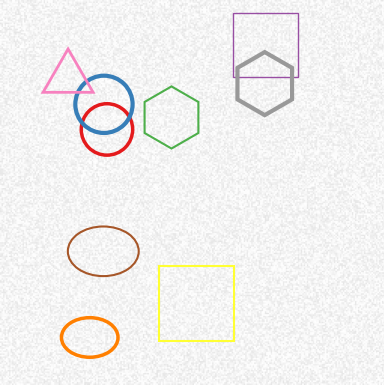[{"shape": "circle", "thickness": 2.5, "radius": 0.33, "center": [0.278, 0.664]}, {"shape": "circle", "thickness": 3, "radius": 0.37, "center": [0.27, 0.729]}, {"shape": "hexagon", "thickness": 1.5, "radius": 0.4, "center": [0.445, 0.695]}, {"shape": "square", "thickness": 1, "radius": 0.42, "center": [0.69, 0.883]}, {"shape": "oval", "thickness": 2.5, "radius": 0.37, "center": [0.233, 0.123]}, {"shape": "square", "thickness": 1.5, "radius": 0.49, "center": [0.511, 0.212]}, {"shape": "oval", "thickness": 1.5, "radius": 0.46, "center": [0.268, 0.347]}, {"shape": "triangle", "thickness": 2, "radius": 0.38, "center": [0.177, 0.798]}, {"shape": "hexagon", "thickness": 3, "radius": 0.41, "center": [0.688, 0.783]}]